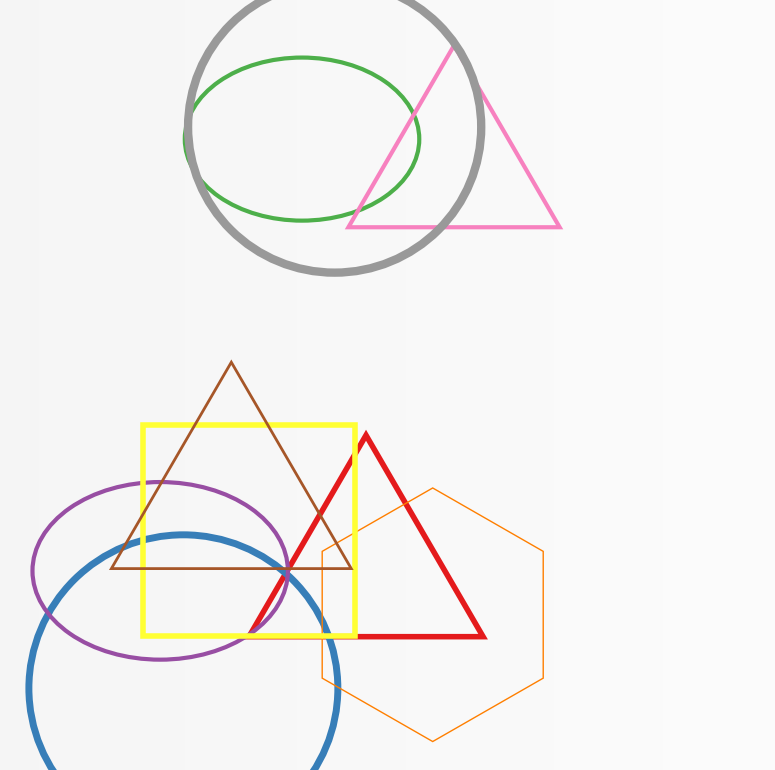[{"shape": "triangle", "thickness": 2, "radius": 0.87, "center": [0.472, 0.26]}, {"shape": "circle", "thickness": 2.5, "radius": 1.0, "center": [0.237, 0.106]}, {"shape": "oval", "thickness": 1.5, "radius": 0.76, "center": [0.39, 0.819]}, {"shape": "oval", "thickness": 1.5, "radius": 0.82, "center": [0.207, 0.259]}, {"shape": "hexagon", "thickness": 0.5, "radius": 0.82, "center": [0.558, 0.202]}, {"shape": "square", "thickness": 2, "radius": 0.69, "center": [0.322, 0.311]}, {"shape": "triangle", "thickness": 1, "radius": 0.89, "center": [0.298, 0.351]}, {"shape": "triangle", "thickness": 1.5, "radius": 0.79, "center": [0.586, 0.784]}, {"shape": "circle", "thickness": 3, "radius": 0.95, "center": [0.432, 0.835]}]